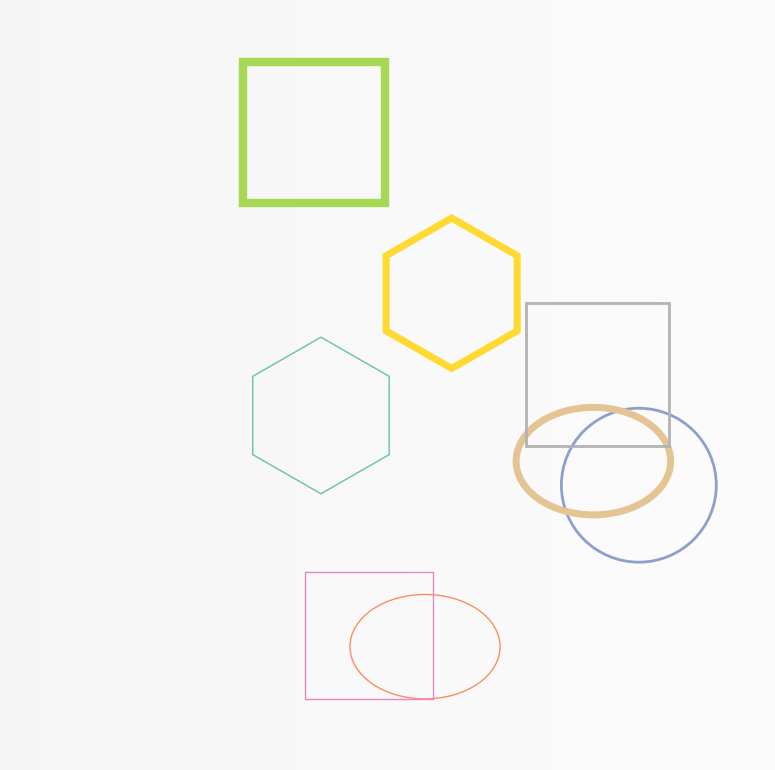[{"shape": "hexagon", "thickness": 0.5, "radius": 0.51, "center": [0.414, 0.46]}, {"shape": "oval", "thickness": 0.5, "radius": 0.48, "center": [0.548, 0.16]}, {"shape": "circle", "thickness": 1, "radius": 0.5, "center": [0.824, 0.37]}, {"shape": "square", "thickness": 0.5, "radius": 0.41, "center": [0.477, 0.174]}, {"shape": "square", "thickness": 3, "radius": 0.46, "center": [0.406, 0.828]}, {"shape": "hexagon", "thickness": 2.5, "radius": 0.49, "center": [0.583, 0.619]}, {"shape": "oval", "thickness": 2.5, "radius": 0.5, "center": [0.766, 0.401]}, {"shape": "square", "thickness": 1, "radius": 0.46, "center": [0.771, 0.514]}]